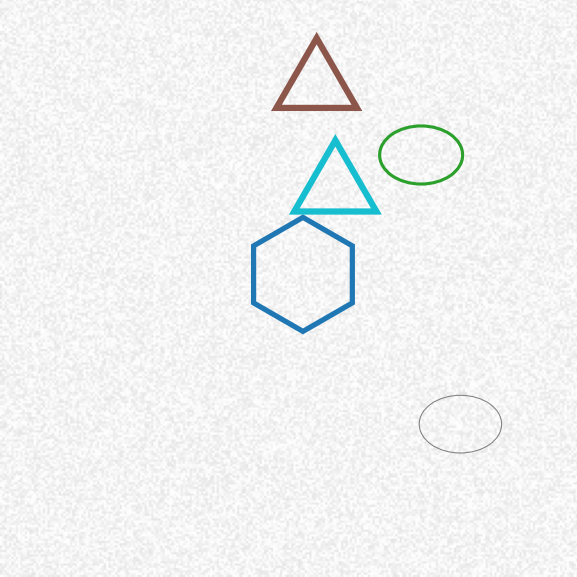[{"shape": "hexagon", "thickness": 2.5, "radius": 0.49, "center": [0.525, 0.524]}, {"shape": "oval", "thickness": 1.5, "radius": 0.36, "center": [0.729, 0.731]}, {"shape": "triangle", "thickness": 3, "radius": 0.4, "center": [0.548, 0.853]}, {"shape": "oval", "thickness": 0.5, "radius": 0.36, "center": [0.797, 0.265]}, {"shape": "triangle", "thickness": 3, "radius": 0.41, "center": [0.581, 0.674]}]